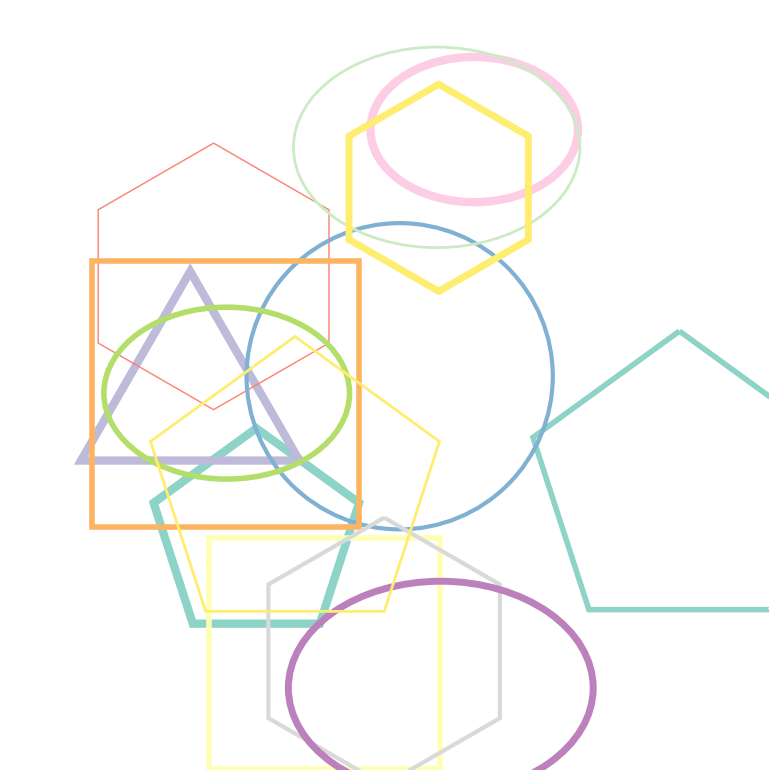[{"shape": "pentagon", "thickness": 3, "radius": 0.7, "center": [0.333, 0.304]}, {"shape": "pentagon", "thickness": 2, "radius": 1.0, "center": [0.882, 0.37]}, {"shape": "square", "thickness": 2, "radius": 0.75, "center": [0.421, 0.151]}, {"shape": "triangle", "thickness": 3, "radius": 0.82, "center": [0.247, 0.484]}, {"shape": "hexagon", "thickness": 0.5, "radius": 0.87, "center": [0.277, 0.641]}, {"shape": "circle", "thickness": 1.5, "radius": 0.99, "center": [0.519, 0.511]}, {"shape": "square", "thickness": 2, "radius": 0.87, "center": [0.293, 0.488]}, {"shape": "oval", "thickness": 2, "radius": 0.8, "center": [0.294, 0.489]}, {"shape": "oval", "thickness": 3, "radius": 0.67, "center": [0.616, 0.832]}, {"shape": "hexagon", "thickness": 1.5, "radius": 0.87, "center": [0.499, 0.154]}, {"shape": "oval", "thickness": 2.5, "radius": 0.99, "center": [0.572, 0.107]}, {"shape": "oval", "thickness": 1, "radius": 0.93, "center": [0.567, 0.809]}, {"shape": "pentagon", "thickness": 1, "radius": 0.99, "center": [0.383, 0.366]}, {"shape": "hexagon", "thickness": 2.5, "radius": 0.67, "center": [0.57, 0.756]}]